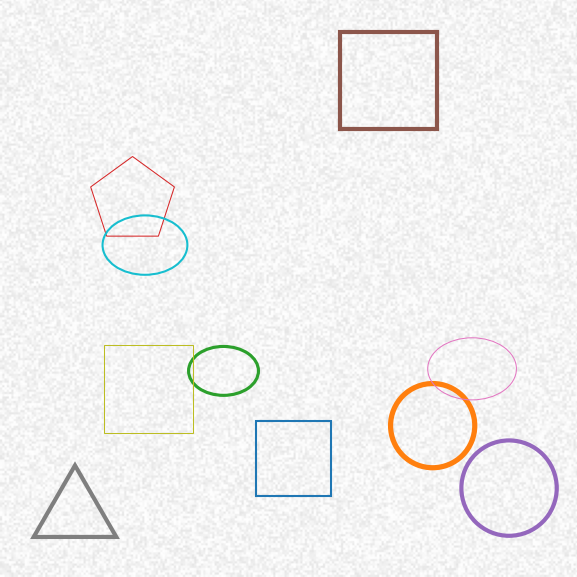[{"shape": "square", "thickness": 1, "radius": 0.32, "center": [0.508, 0.205]}, {"shape": "circle", "thickness": 2.5, "radius": 0.36, "center": [0.749, 0.262]}, {"shape": "oval", "thickness": 1.5, "radius": 0.3, "center": [0.387, 0.357]}, {"shape": "pentagon", "thickness": 0.5, "radius": 0.38, "center": [0.229, 0.652]}, {"shape": "circle", "thickness": 2, "radius": 0.41, "center": [0.881, 0.154]}, {"shape": "square", "thickness": 2, "radius": 0.42, "center": [0.673, 0.86]}, {"shape": "oval", "thickness": 0.5, "radius": 0.38, "center": [0.817, 0.36]}, {"shape": "triangle", "thickness": 2, "radius": 0.41, "center": [0.13, 0.111]}, {"shape": "square", "thickness": 0.5, "radius": 0.38, "center": [0.257, 0.325]}, {"shape": "oval", "thickness": 1, "radius": 0.37, "center": [0.251, 0.575]}]